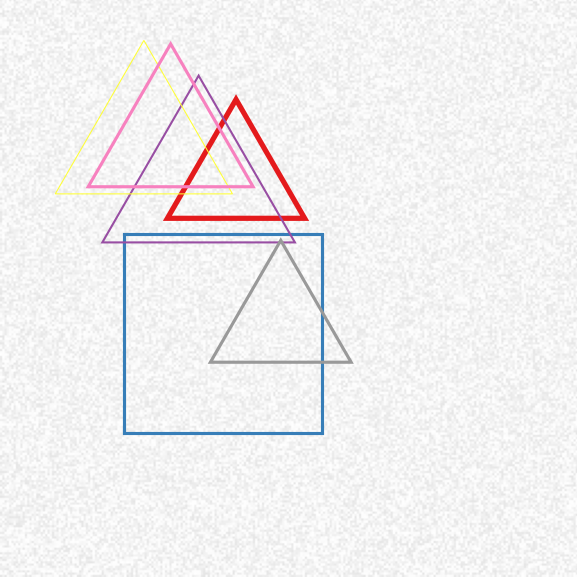[{"shape": "triangle", "thickness": 2.5, "radius": 0.69, "center": [0.409, 0.69]}, {"shape": "square", "thickness": 1.5, "radius": 0.86, "center": [0.386, 0.422]}, {"shape": "triangle", "thickness": 1, "radius": 0.96, "center": [0.344, 0.676]}, {"shape": "triangle", "thickness": 0.5, "radius": 0.89, "center": [0.249, 0.752]}, {"shape": "triangle", "thickness": 1.5, "radius": 0.82, "center": [0.296, 0.758]}, {"shape": "triangle", "thickness": 1.5, "radius": 0.7, "center": [0.486, 0.442]}]